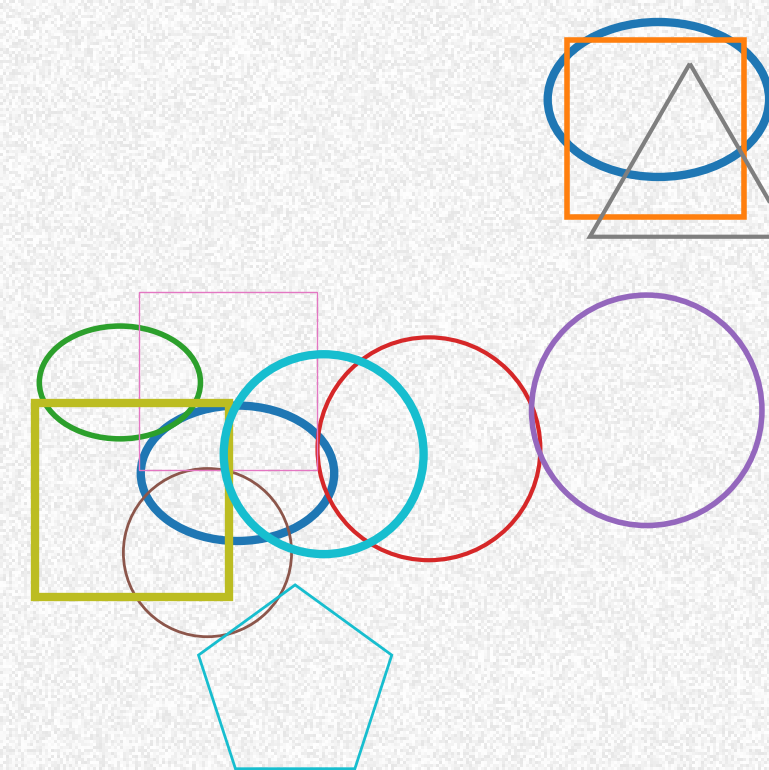[{"shape": "oval", "thickness": 3, "radius": 0.63, "center": [0.308, 0.385]}, {"shape": "oval", "thickness": 3, "radius": 0.72, "center": [0.855, 0.871]}, {"shape": "square", "thickness": 2, "radius": 0.57, "center": [0.852, 0.833]}, {"shape": "oval", "thickness": 2, "radius": 0.52, "center": [0.156, 0.503]}, {"shape": "circle", "thickness": 1.5, "radius": 0.72, "center": [0.557, 0.417]}, {"shape": "circle", "thickness": 2, "radius": 0.75, "center": [0.84, 0.467]}, {"shape": "circle", "thickness": 1, "radius": 0.55, "center": [0.269, 0.282]}, {"shape": "square", "thickness": 0.5, "radius": 0.58, "center": [0.296, 0.505]}, {"shape": "triangle", "thickness": 1.5, "radius": 0.75, "center": [0.896, 0.767]}, {"shape": "square", "thickness": 3, "radius": 0.63, "center": [0.172, 0.35]}, {"shape": "circle", "thickness": 3, "radius": 0.65, "center": [0.42, 0.41]}, {"shape": "pentagon", "thickness": 1, "radius": 0.66, "center": [0.383, 0.108]}]